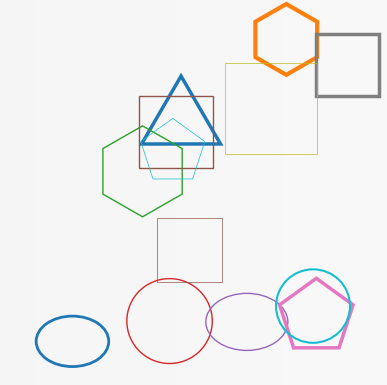[{"shape": "oval", "thickness": 2, "radius": 0.47, "center": [0.187, 0.113]}, {"shape": "triangle", "thickness": 2.5, "radius": 0.59, "center": [0.467, 0.685]}, {"shape": "hexagon", "thickness": 3, "radius": 0.46, "center": [0.739, 0.898]}, {"shape": "hexagon", "thickness": 1, "radius": 0.59, "center": [0.368, 0.555]}, {"shape": "circle", "thickness": 1, "radius": 0.55, "center": [0.438, 0.166]}, {"shape": "oval", "thickness": 1, "radius": 0.53, "center": [0.637, 0.164]}, {"shape": "square", "thickness": 0.5, "radius": 0.41, "center": [0.489, 0.35]}, {"shape": "square", "thickness": 1, "radius": 0.47, "center": [0.454, 0.657]}, {"shape": "pentagon", "thickness": 2.5, "radius": 0.5, "center": [0.816, 0.177]}, {"shape": "square", "thickness": 2.5, "radius": 0.41, "center": [0.897, 0.832]}, {"shape": "square", "thickness": 0.5, "radius": 0.6, "center": [0.699, 0.718]}, {"shape": "circle", "thickness": 1.5, "radius": 0.48, "center": [0.808, 0.205]}, {"shape": "pentagon", "thickness": 0.5, "radius": 0.43, "center": [0.446, 0.605]}]